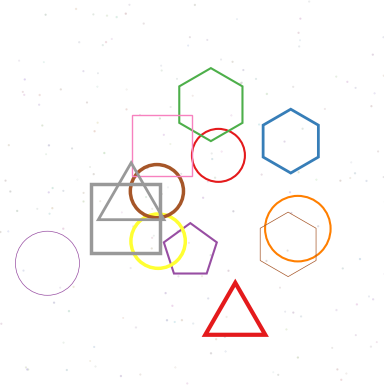[{"shape": "circle", "thickness": 1.5, "radius": 0.34, "center": [0.567, 0.596]}, {"shape": "triangle", "thickness": 3, "radius": 0.45, "center": [0.611, 0.175]}, {"shape": "hexagon", "thickness": 2, "radius": 0.41, "center": [0.755, 0.633]}, {"shape": "hexagon", "thickness": 1.5, "radius": 0.47, "center": [0.548, 0.728]}, {"shape": "circle", "thickness": 0.5, "radius": 0.42, "center": [0.123, 0.316]}, {"shape": "pentagon", "thickness": 1.5, "radius": 0.36, "center": [0.494, 0.348]}, {"shape": "circle", "thickness": 1.5, "radius": 0.43, "center": [0.774, 0.406]}, {"shape": "circle", "thickness": 2.5, "radius": 0.35, "center": [0.411, 0.374]}, {"shape": "hexagon", "thickness": 0.5, "radius": 0.42, "center": [0.748, 0.365]}, {"shape": "circle", "thickness": 2.5, "radius": 0.35, "center": [0.408, 0.504]}, {"shape": "square", "thickness": 1, "radius": 0.39, "center": [0.421, 0.621]}, {"shape": "square", "thickness": 2.5, "radius": 0.45, "center": [0.327, 0.432]}, {"shape": "triangle", "thickness": 2, "radius": 0.49, "center": [0.341, 0.479]}]